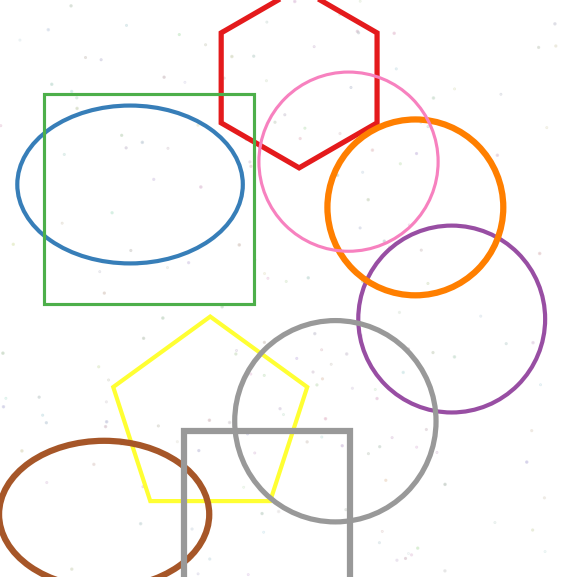[{"shape": "hexagon", "thickness": 2.5, "radius": 0.78, "center": [0.518, 0.864]}, {"shape": "oval", "thickness": 2, "radius": 0.98, "center": [0.225, 0.68]}, {"shape": "square", "thickness": 1.5, "radius": 0.91, "center": [0.258, 0.654]}, {"shape": "circle", "thickness": 2, "radius": 0.81, "center": [0.782, 0.447]}, {"shape": "circle", "thickness": 3, "radius": 0.76, "center": [0.719, 0.64]}, {"shape": "pentagon", "thickness": 2, "radius": 0.88, "center": [0.364, 0.274]}, {"shape": "oval", "thickness": 3, "radius": 0.91, "center": [0.18, 0.108]}, {"shape": "circle", "thickness": 1.5, "radius": 0.78, "center": [0.603, 0.719]}, {"shape": "square", "thickness": 3, "radius": 0.72, "center": [0.462, 0.108]}, {"shape": "circle", "thickness": 2.5, "radius": 0.87, "center": [0.581, 0.27]}]